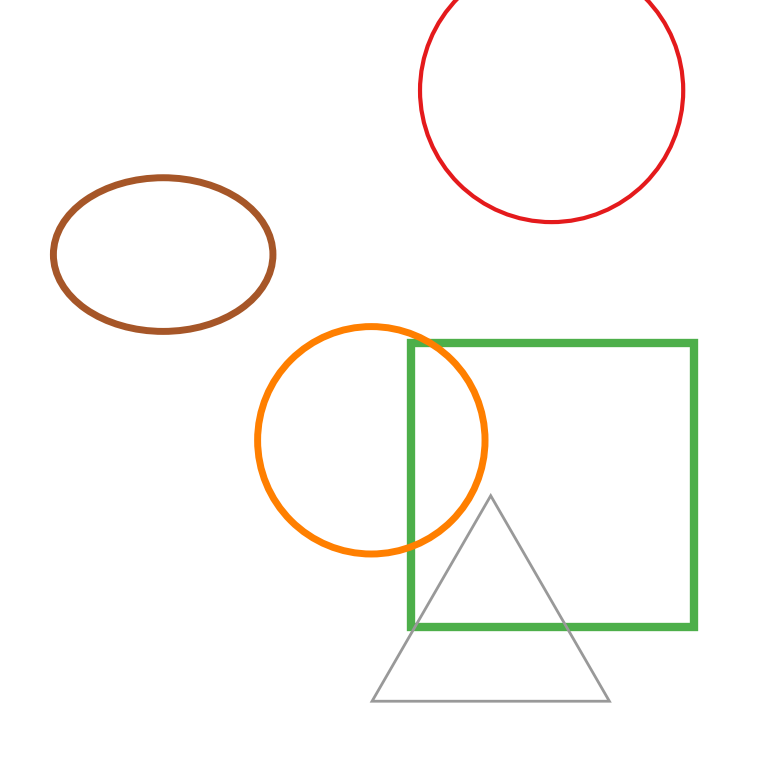[{"shape": "circle", "thickness": 1.5, "radius": 0.85, "center": [0.716, 0.882]}, {"shape": "square", "thickness": 3, "radius": 0.92, "center": [0.717, 0.37]}, {"shape": "circle", "thickness": 2.5, "radius": 0.74, "center": [0.482, 0.428]}, {"shape": "oval", "thickness": 2.5, "radius": 0.71, "center": [0.212, 0.669]}, {"shape": "triangle", "thickness": 1, "radius": 0.89, "center": [0.637, 0.178]}]